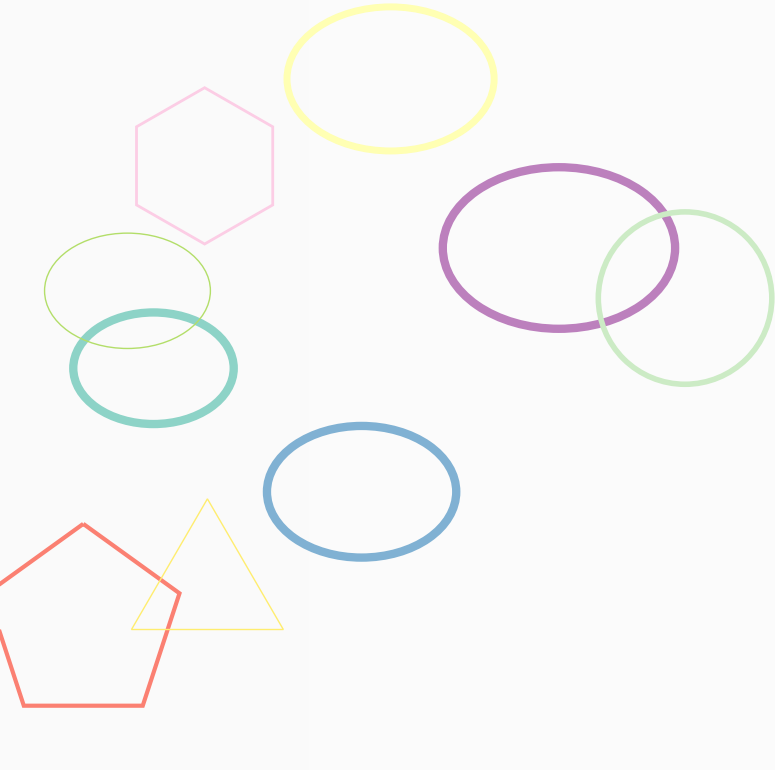[{"shape": "oval", "thickness": 3, "radius": 0.52, "center": [0.198, 0.522]}, {"shape": "oval", "thickness": 2.5, "radius": 0.67, "center": [0.504, 0.898]}, {"shape": "pentagon", "thickness": 1.5, "radius": 0.65, "center": [0.107, 0.189]}, {"shape": "oval", "thickness": 3, "radius": 0.61, "center": [0.467, 0.361]}, {"shape": "oval", "thickness": 0.5, "radius": 0.53, "center": [0.164, 0.622]}, {"shape": "hexagon", "thickness": 1, "radius": 0.51, "center": [0.264, 0.785]}, {"shape": "oval", "thickness": 3, "radius": 0.75, "center": [0.721, 0.678]}, {"shape": "circle", "thickness": 2, "radius": 0.56, "center": [0.884, 0.613]}, {"shape": "triangle", "thickness": 0.5, "radius": 0.57, "center": [0.268, 0.239]}]